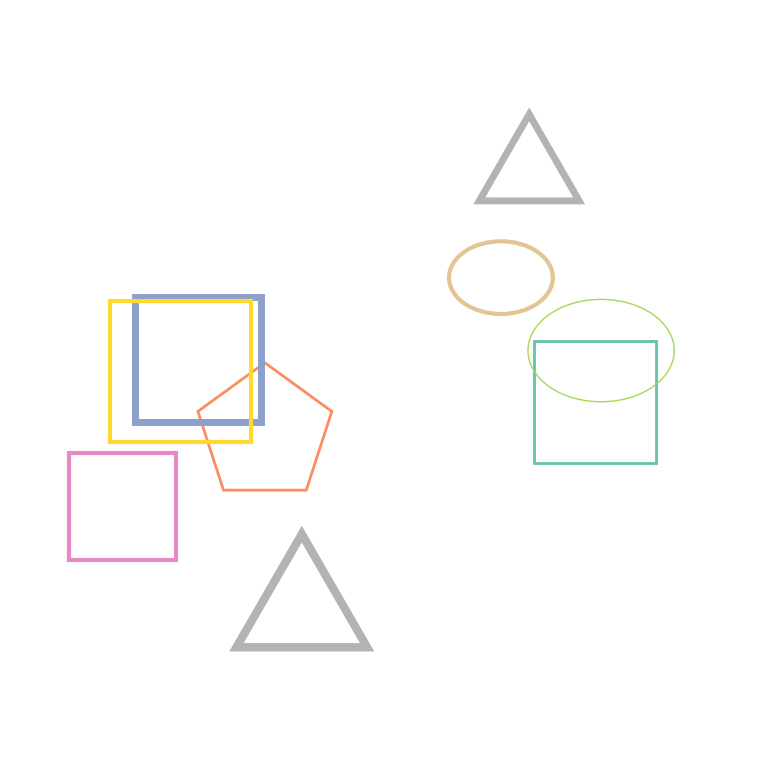[{"shape": "square", "thickness": 1, "radius": 0.4, "center": [0.772, 0.478]}, {"shape": "pentagon", "thickness": 1, "radius": 0.46, "center": [0.344, 0.437]}, {"shape": "square", "thickness": 2.5, "radius": 0.41, "center": [0.257, 0.533]}, {"shape": "square", "thickness": 1.5, "radius": 0.35, "center": [0.159, 0.342]}, {"shape": "oval", "thickness": 0.5, "radius": 0.47, "center": [0.781, 0.545]}, {"shape": "square", "thickness": 1.5, "radius": 0.46, "center": [0.235, 0.517]}, {"shape": "oval", "thickness": 1.5, "radius": 0.34, "center": [0.651, 0.639]}, {"shape": "triangle", "thickness": 3, "radius": 0.49, "center": [0.392, 0.208]}, {"shape": "triangle", "thickness": 2.5, "radius": 0.37, "center": [0.687, 0.777]}]